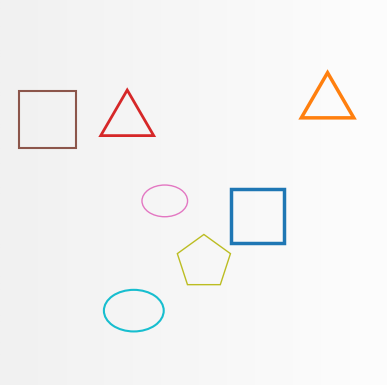[{"shape": "square", "thickness": 2.5, "radius": 0.35, "center": [0.665, 0.439]}, {"shape": "triangle", "thickness": 2.5, "radius": 0.39, "center": [0.845, 0.733]}, {"shape": "triangle", "thickness": 2, "radius": 0.39, "center": [0.328, 0.687]}, {"shape": "square", "thickness": 1.5, "radius": 0.37, "center": [0.122, 0.69]}, {"shape": "oval", "thickness": 1, "radius": 0.29, "center": [0.425, 0.478]}, {"shape": "pentagon", "thickness": 1, "radius": 0.36, "center": [0.526, 0.319]}, {"shape": "oval", "thickness": 1.5, "radius": 0.39, "center": [0.345, 0.193]}]